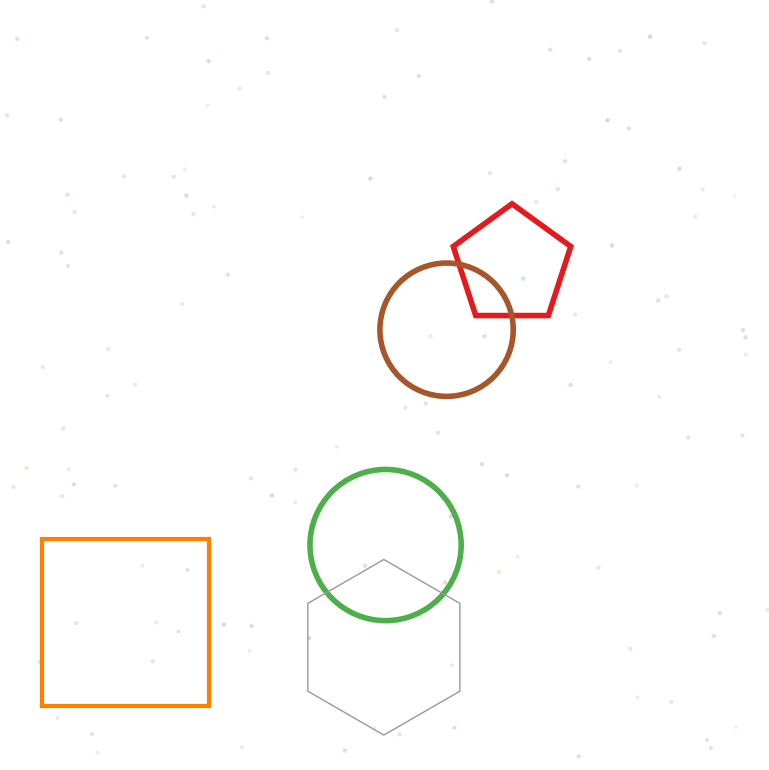[{"shape": "pentagon", "thickness": 2, "radius": 0.4, "center": [0.665, 0.655]}, {"shape": "circle", "thickness": 2, "radius": 0.49, "center": [0.501, 0.292]}, {"shape": "square", "thickness": 1.5, "radius": 0.54, "center": [0.163, 0.192]}, {"shape": "circle", "thickness": 2, "radius": 0.43, "center": [0.58, 0.572]}, {"shape": "hexagon", "thickness": 0.5, "radius": 0.57, "center": [0.499, 0.159]}]